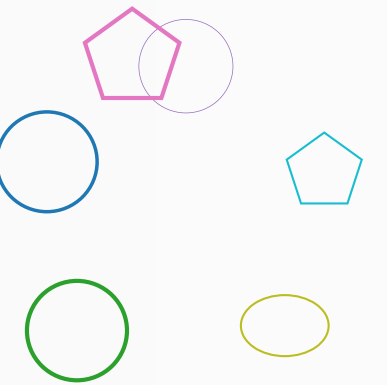[{"shape": "circle", "thickness": 2.5, "radius": 0.65, "center": [0.121, 0.58]}, {"shape": "circle", "thickness": 3, "radius": 0.65, "center": [0.199, 0.141]}, {"shape": "circle", "thickness": 0.5, "radius": 0.61, "center": [0.48, 0.828]}, {"shape": "pentagon", "thickness": 3, "radius": 0.64, "center": [0.341, 0.849]}, {"shape": "oval", "thickness": 1.5, "radius": 0.57, "center": [0.735, 0.154]}, {"shape": "pentagon", "thickness": 1.5, "radius": 0.51, "center": [0.837, 0.554]}]